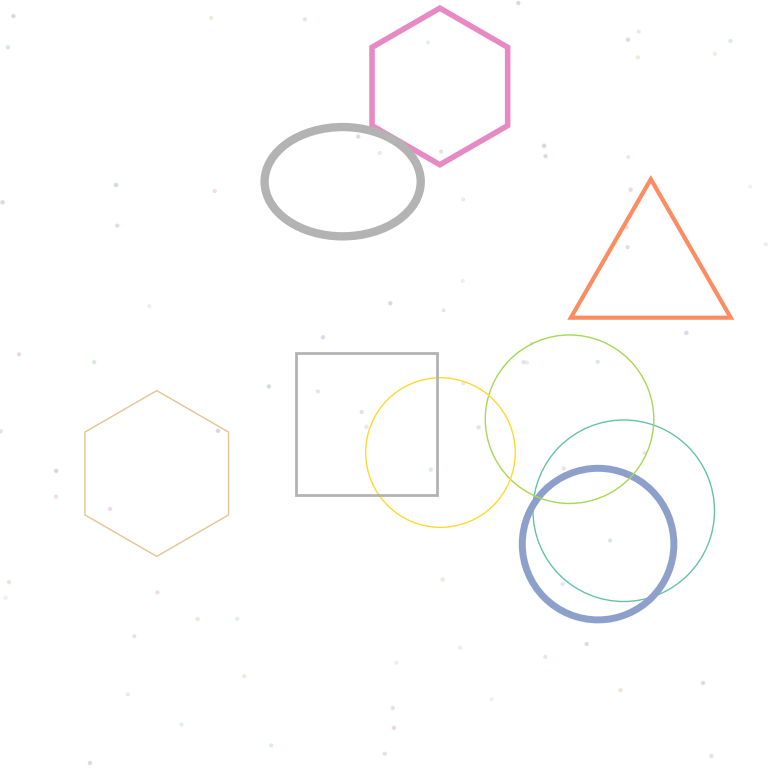[{"shape": "circle", "thickness": 0.5, "radius": 0.59, "center": [0.81, 0.337]}, {"shape": "triangle", "thickness": 1.5, "radius": 0.6, "center": [0.845, 0.647]}, {"shape": "circle", "thickness": 2.5, "radius": 0.49, "center": [0.777, 0.293]}, {"shape": "hexagon", "thickness": 2, "radius": 0.51, "center": [0.571, 0.888]}, {"shape": "circle", "thickness": 0.5, "radius": 0.55, "center": [0.74, 0.456]}, {"shape": "circle", "thickness": 0.5, "radius": 0.49, "center": [0.572, 0.412]}, {"shape": "hexagon", "thickness": 0.5, "radius": 0.54, "center": [0.204, 0.385]}, {"shape": "oval", "thickness": 3, "radius": 0.51, "center": [0.445, 0.764]}, {"shape": "square", "thickness": 1, "radius": 0.46, "center": [0.476, 0.449]}]